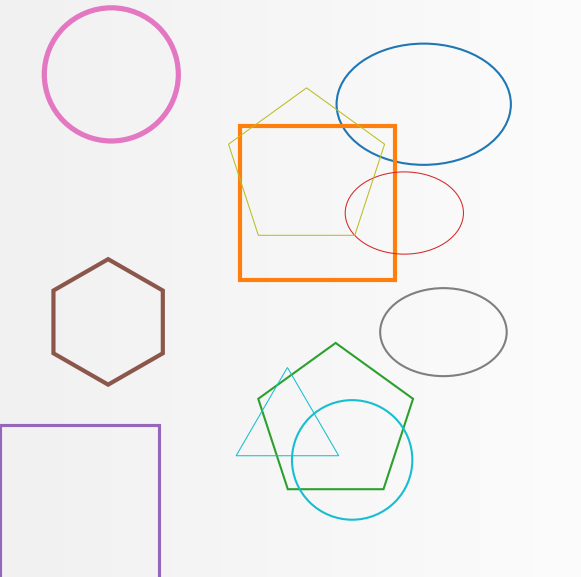[{"shape": "oval", "thickness": 1, "radius": 0.75, "center": [0.729, 0.819]}, {"shape": "square", "thickness": 2, "radius": 0.67, "center": [0.546, 0.648]}, {"shape": "pentagon", "thickness": 1, "radius": 0.7, "center": [0.577, 0.265]}, {"shape": "oval", "thickness": 0.5, "radius": 0.51, "center": [0.696, 0.63]}, {"shape": "square", "thickness": 1.5, "radius": 0.68, "center": [0.137, 0.126]}, {"shape": "hexagon", "thickness": 2, "radius": 0.54, "center": [0.186, 0.442]}, {"shape": "circle", "thickness": 2.5, "radius": 0.58, "center": [0.192, 0.87]}, {"shape": "oval", "thickness": 1, "radius": 0.54, "center": [0.763, 0.424]}, {"shape": "pentagon", "thickness": 0.5, "radius": 0.71, "center": [0.527, 0.706]}, {"shape": "triangle", "thickness": 0.5, "radius": 0.51, "center": [0.494, 0.261]}, {"shape": "circle", "thickness": 1, "radius": 0.52, "center": [0.606, 0.203]}]